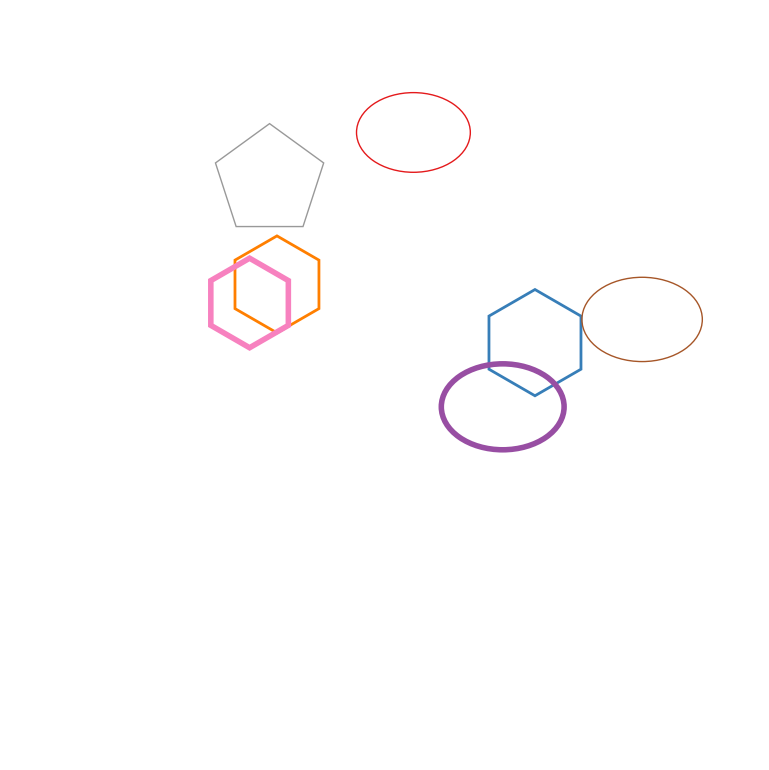[{"shape": "oval", "thickness": 0.5, "radius": 0.37, "center": [0.537, 0.828]}, {"shape": "hexagon", "thickness": 1, "radius": 0.34, "center": [0.695, 0.555]}, {"shape": "oval", "thickness": 2, "radius": 0.4, "center": [0.653, 0.472]}, {"shape": "hexagon", "thickness": 1, "radius": 0.31, "center": [0.36, 0.631]}, {"shape": "oval", "thickness": 0.5, "radius": 0.39, "center": [0.834, 0.585]}, {"shape": "hexagon", "thickness": 2, "radius": 0.29, "center": [0.324, 0.607]}, {"shape": "pentagon", "thickness": 0.5, "radius": 0.37, "center": [0.35, 0.766]}]